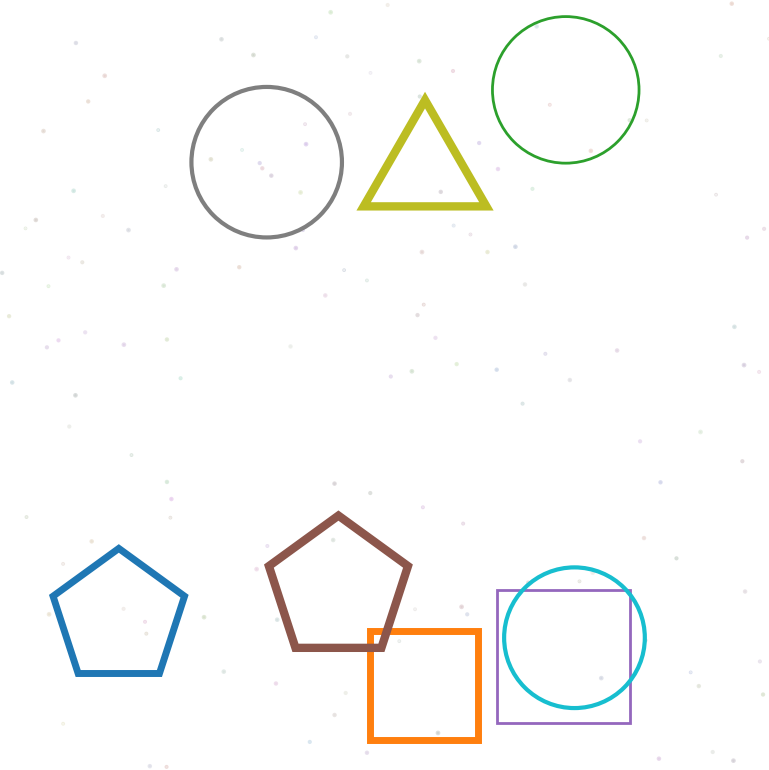[{"shape": "pentagon", "thickness": 2.5, "radius": 0.45, "center": [0.154, 0.198]}, {"shape": "square", "thickness": 2.5, "radius": 0.35, "center": [0.551, 0.11]}, {"shape": "circle", "thickness": 1, "radius": 0.48, "center": [0.735, 0.883]}, {"shape": "square", "thickness": 1, "radius": 0.43, "center": [0.732, 0.148]}, {"shape": "pentagon", "thickness": 3, "radius": 0.47, "center": [0.44, 0.235]}, {"shape": "circle", "thickness": 1.5, "radius": 0.49, "center": [0.346, 0.789]}, {"shape": "triangle", "thickness": 3, "radius": 0.46, "center": [0.552, 0.778]}, {"shape": "circle", "thickness": 1.5, "radius": 0.46, "center": [0.746, 0.172]}]